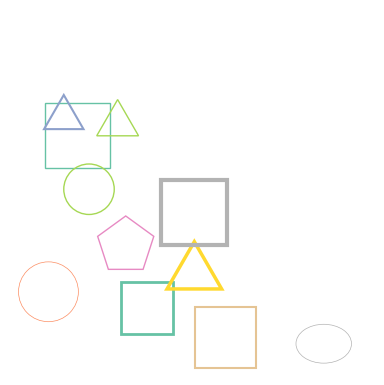[{"shape": "square", "thickness": 2, "radius": 0.34, "center": [0.381, 0.199]}, {"shape": "square", "thickness": 1, "radius": 0.42, "center": [0.201, 0.648]}, {"shape": "circle", "thickness": 0.5, "radius": 0.39, "center": [0.126, 0.242]}, {"shape": "triangle", "thickness": 1.5, "radius": 0.3, "center": [0.166, 0.694]}, {"shape": "pentagon", "thickness": 1, "radius": 0.38, "center": [0.327, 0.362]}, {"shape": "circle", "thickness": 1, "radius": 0.33, "center": [0.231, 0.508]}, {"shape": "triangle", "thickness": 1, "radius": 0.31, "center": [0.306, 0.679]}, {"shape": "triangle", "thickness": 2.5, "radius": 0.41, "center": [0.505, 0.29]}, {"shape": "square", "thickness": 1.5, "radius": 0.4, "center": [0.587, 0.124]}, {"shape": "oval", "thickness": 0.5, "radius": 0.36, "center": [0.841, 0.107]}, {"shape": "square", "thickness": 3, "radius": 0.42, "center": [0.504, 0.448]}]